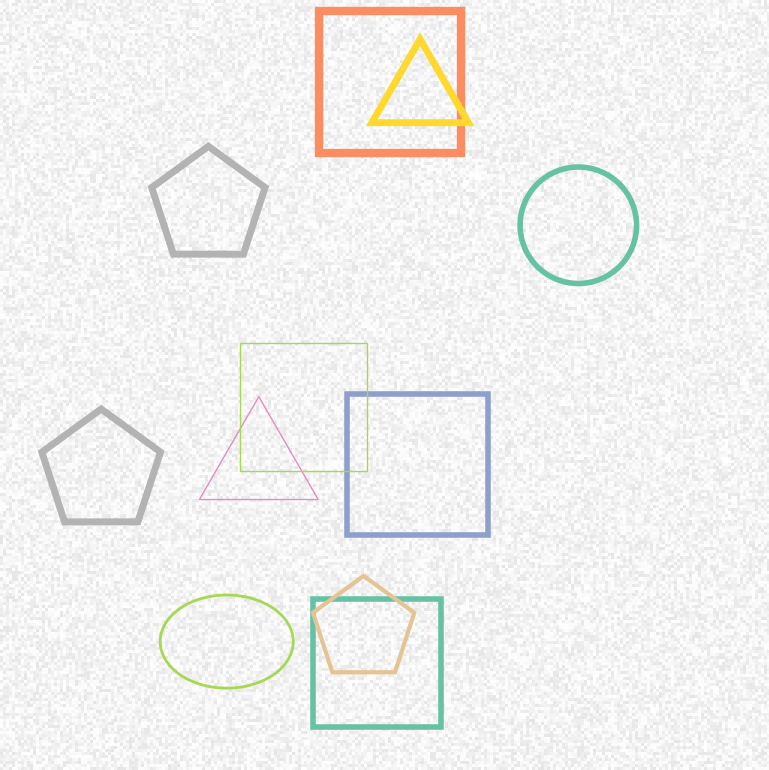[{"shape": "square", "thickness": 2, "radius": 0.42, "center": [0.49, 0.139]}, {"shape": "circle", "thickness": 2, "radius": 0.38, "center": [0.751, 0.707]}, {"shape": "square", "thickness": 3, "radius": 0.46, "center": [0.506, 0.894]}, {"shape": "square", "thickness": 2, "radius": 0.46, "center": [0.542, 0.397]}, {"shape": "triangle", "thickness": 0.5, "radius": 0.45, "center": [0.336, 0.396]}, {"shape": "oval", "thickness": 1, "radius": 0.43, "center": [0.294, 0.167]}, {"shape": "square", "thickness": 0.5, "radius": 0.41, "center": [0.394, 0.472]}, {"shape": "triangle", "thickness": 2.5, "radius": 0.36, "center": [0.546, 0.877]}, {"shape": "pentagon", "thickness": 1.5, "radius": 0.35, "center": [0.472, 0.183]}, {"shape": "pentagon", "thickness": 2.5, "radius": 0.41, "center": [0.131, 0.388]}, {"shape": "pentagon", "thickness": 2.5, "radius": 0.39, "center": [0.271, 0.733]}]